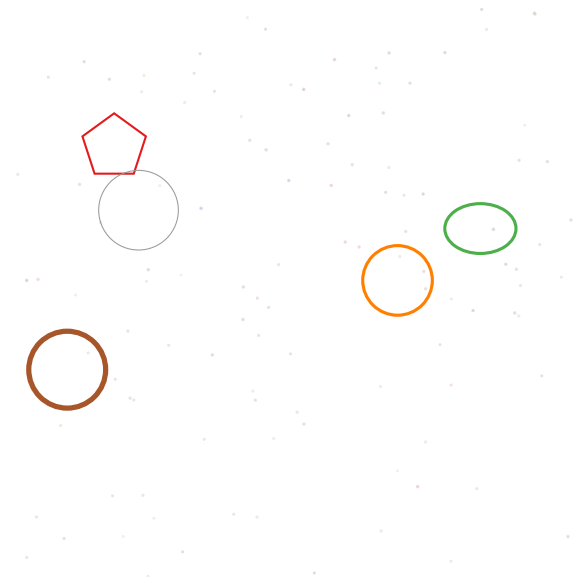[{"shape": "pentagon", "thickness": 1, "radius": 0.29, "center": [0.198, 0.745]}, {"shape": "oval", "thickness": 1.5, "radius": 0.31, "center": [0.832, 0.603]}, {"shape": "circle", "thickness": 1.5, "radius": 0.3, "center": [0.688, 0.514]}, {"shape": "circle", "thickness": 2.5, "radius": 0.33, "center": [0.116, 0.359]}, {"shape": "circle", "thickness": 0.5, "radius": 0.34, "center": [0.24, 0.635]}]